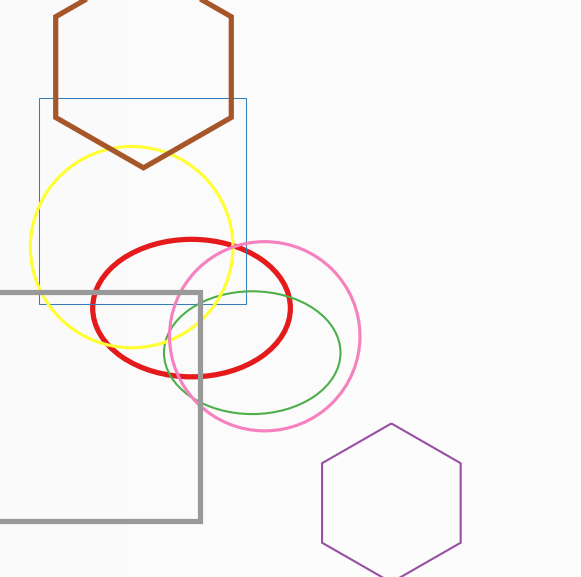[{"shape": "oval", "thickness": 2.5, "radius": 0.85, "center": [0.33, 0.466]}, {"shape": "square", "thickness": 0.5, "radius": 0.89, "center": [0.245, 0.651]}, {"shape": "oval", "thickness": 1, "radius": 0.76, "center": [0.434, 0.388]}, {"shape": "hexagon", "thickness": 1, "radius": 0.69, "center": [0.673, 0.128]}, {"shape": "circle", "thickness": 1.5, "radius": 0.87, "center": [0.227, 0.571]}, {"shape": "hexagon", "thickness": 2.5, "radius": 0.87, "center": [0.247, 0.883]}, {"shape": "circle", "thickness": 1.5, "radius": 0.82, "center": [0.455, 0.417]}, {"shape": "square", "thickness": 2.5, "radius": 0.99, "center": [0.145, 0.295]}]